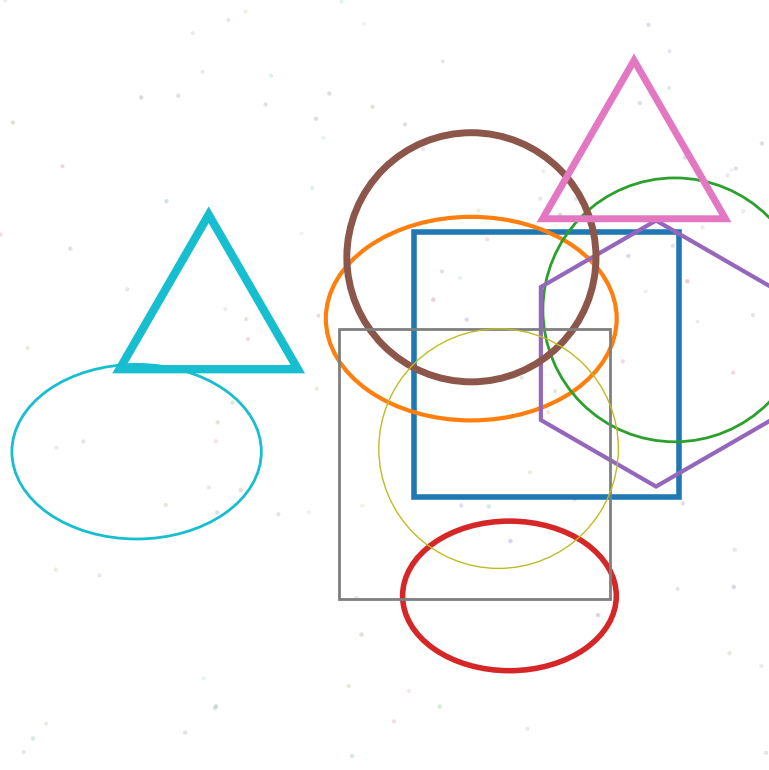[{"shape": "square", "thickness": 2, "radius": 0.86, "center": [0.709, 0.526]}, {"shape": "oval", "thickness": 1.5, "radius": 0.94, "center": [0.612, 0.586]}, {"shape": "circle", "thickness": 1, "radius": 0.86, "center": [0.876, 0.598]}, {"shape": "oval", "thickness": 2, "radius": 0.69, "center": [0.662, 0.226]}, {"shape": "hexagon", "thickness": 1.5, "radius": 0.86, "center": [0.852, 0.541]}, {"shape": "circle", "thickness": 2.5, "radius": 0.81, "center": [0.612, 0.666]}, {"shape": "triangle", "thickness": 2.5, "radius": 0.69, "center": [0.823, 0.784]}, {"shape": "square", "thickness": 1, "radius": 0.88, "center": [0.616, 0.397]}, {"shape": "circle", "thickness": 0.5, "radius": 0.78, "center": [0.648, 0.417]}, {"shape": "triangle", "thickness": 3, "radius": 0.67, "center": [0.271, 0.587]}, {"shape": "oval", "thickness": 1, "radius": 0.81, "center": [0.177, 0.413]}]